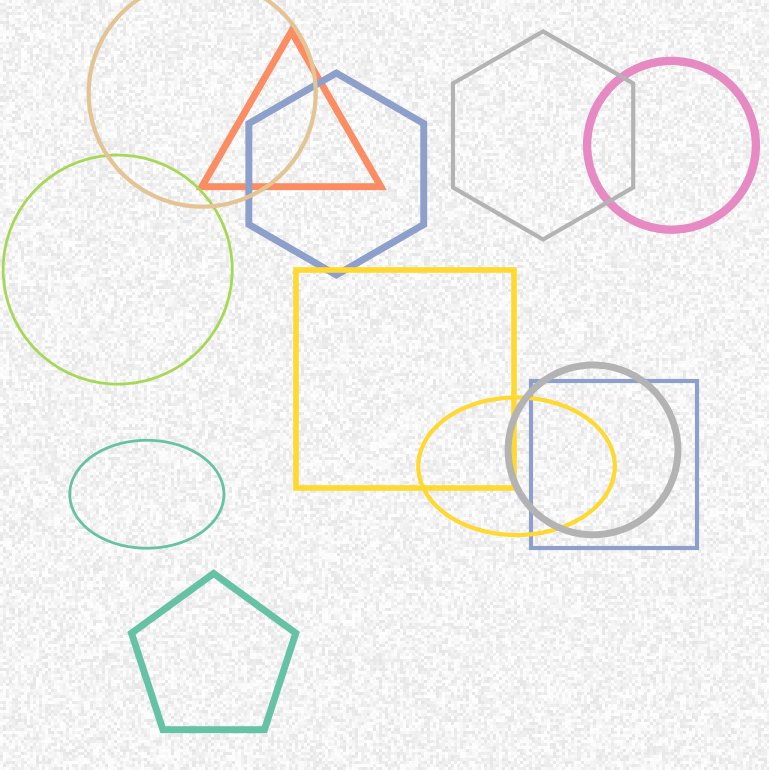[{"shape": "pentagon", "thickness": 2.5, "radius": 0.56, "center": [0.277, 0.143]}, {"shape": "oval", "thickness": 1, "radius": 0.5, "center": [0.191, 0.358]}, {"shape": "triangle", "thickness": 2.5, "radius": 0.67, "center": [0.378, 0.825]}, {"shape": "hexagon", "thickness": 2.5, "radius": 0.66, "center": [0.437, 0.774]}, {"shape": "square", "thickness": 1.5, "radius": 0.54, "center": [0.797, 0.397]}, {"shape": "circle", "thickness": 3, "radius": 0.55, "center": [0.872, 0.811]}, {"shape": "circle", "thickness": 1, "radius": 0.74, "center": [0.153, 0.65]}, {"shape": "oval", "thickness": 1.5, "radius": 0.64, "center": [0.671, 0.394]}, {"shape": "square", "thickness": 2, "radius": 0.71, "center": [0.526, 0.508]}, {"shape": "circle", "thickness": 1.5, "radius": 0.74, "center": [0.263, 0.879]}, {"shape": "hexagon", "thickness": 1.5, "radius": 0.68, "center": [0.705, 0.824]}, {"shape": "circle", "thickness": 2.5, "radius": 0.55, "center": [0.77, 0.416]}]